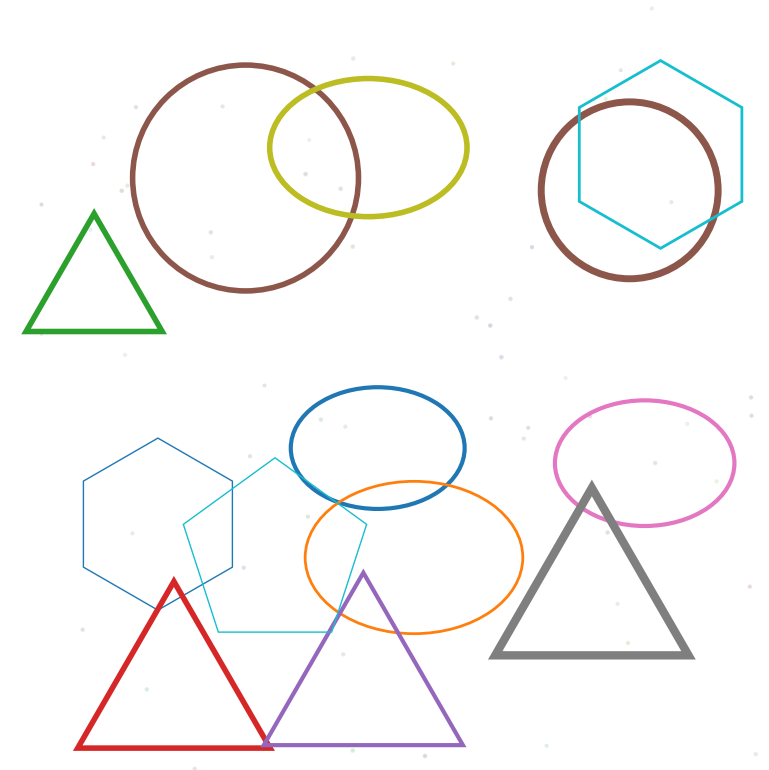[{"shape": "oval", "thickness": 1.5, "radius": 0.56, "center": [0.491, 0.418]}, {"shape": "hexagon", "thickness": 0.5, "radius": 0.56, "center": [0.205, 0.319]}, {"shape": "oval", "thickness": 1, "radius": 0.71, "center": [0.538, 0.276]}, {"shape": "triangle", "thickness": 2, "radius": 0.51, "center": [0.122, 0.621]}, {"shape": "triangle", "thickness": 2, "radius": 0.72, "center": [0.226, 0.101]}, {"shape": "triangle", "thickness": 1.5, "radius": 0.75, "center": [0.472, 0.107]}, {"shape": "circle", "thickness": 2.5, "radius": 0.57, "center": [0.818, 0.753]}, {"shape": "circle", "thickness": 2, "radius": 0.73, "center": [0.319, 0.769]}, {"shape": "oval", "thickness": 1.5, "radius": 0.58, "center": [0.837, 0.398]}, {"shape": "triangle", "thickness": 3, "radius": 0.72, "center": [0.769, 0.221]}, {"shape": "oval", "thickness": 2, "radius": 0.64, "center": [0.478, 0.808]}, {"shape": "hexagon", "thickness": 1, "radius": 0.61, "center": [0.858, 0.799]}, {"shape": "pentagon", "thickness": 0.5, "radius": 0.63, "center": [0.357, 0.28]}]